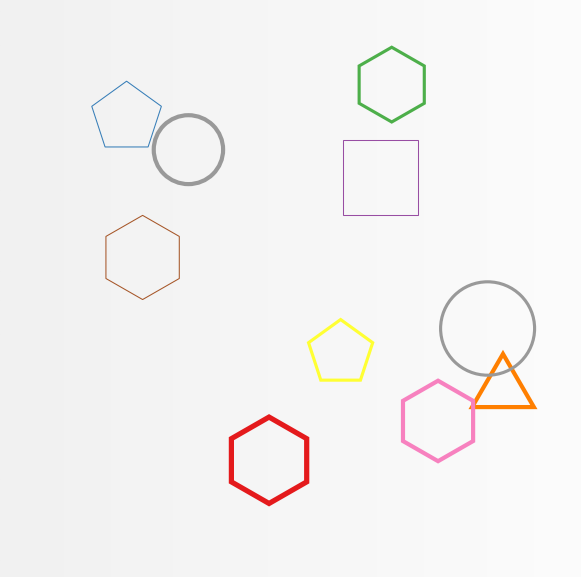[{"shape": "hexagon", "thickness": 2.5, "radius": 0.37, "center": [0.463, 0.202]}, {"shape": "pentagon", "thickness": 0.5, "radius": 0.31, "center": [0.218, 0.796]}, {"shape": "hexagon", "thickness": 1.5, "radius": 0.32, "center": [0.674, 0.853]}, {"shape": "square", "thickness": 0.5, "radius": 0.32, "center": [0.654, 0.691]}, {"shape": "triangle", "thickness": 2, "radius": 0.31, "center": [0.865, 0.325]}, {"shape": "pentagon", "thickness": 1.5, "radius": 0.29, "center": [0.586, 0.388]}, {"shape": "hexagon", "thickness": 0.5, "radius": 0.36, "center": [0.245, 0.553]}, {"shape": "hexagon", "thickness": 2, "radius": 0.35, "center": [0.754, 0.27]}, {"shape": "circle", "thickness": 2, "radius": 0.3, "center": [0.324, 0.74]}, {"shape": "circle", "thickness": 1.5, "radius": 0.4, "center": [0.839, 0.43]}]